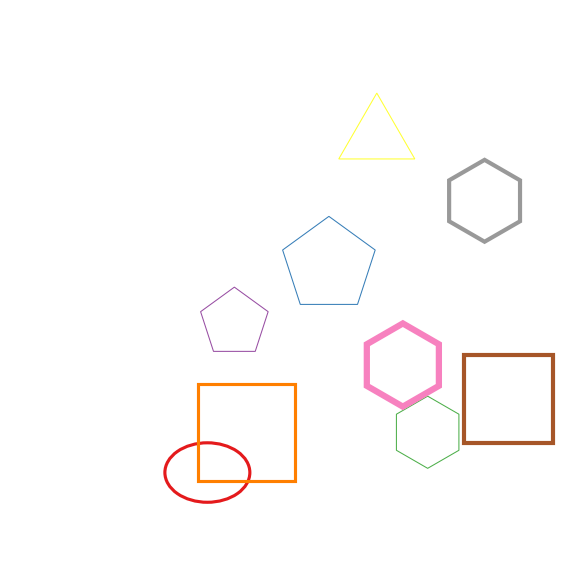[{"shape": "oval", "thickness": 1.5, "radius": 0.37, "center": [0.359, 0.181]}, {"shape": "pentagon", "thickness": 0.5, "radius": 0.42, "center": [0.57, 0.54]}, {"shape": "hexagon", "thickness": 0.5, "radius": 0.31, "center": [0.741, 0.251]}, {"shape": "pentagon", "thickness": 0.5, "radius": 0.31, "center": [0.406, 0.44]}, {"shape": "square", "thickness": 1.5, "radius": 0.42, "center": [0.426, 0.25]}, {"shape": "triangle", "thickness": 0.5, "radius": 0.38, "center": [0.652, 0.762]}, {"shape": "square", "thickness": 2, "radius": 0.38, "center": [0.881, 0.308]}, {"shape": "hexagon", "thickness": 3, "radius": 0.36, "center": [0.698, 0.367]}, {"shape": "hexagon", "thickness": 2, "radius": 0.35, "center": [0.839, 0.651]}]